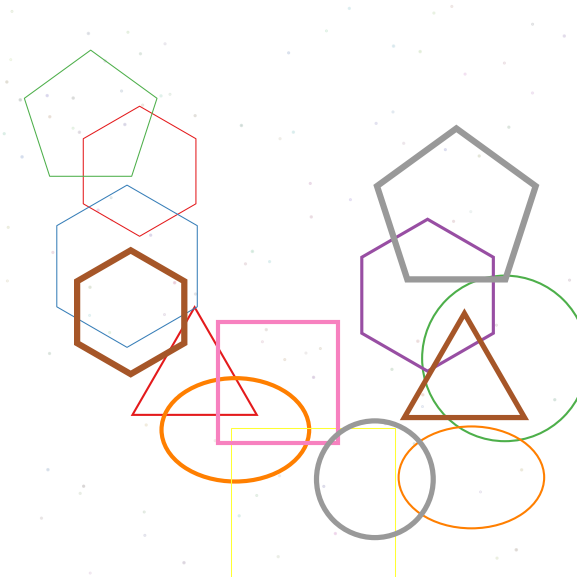[{"shape": "triangle", "thickness": 1, "radius": 0.62, "center": [0.337, 0.343]}, {"shape": "hexagon", "thickness": 0.5, "radius": 0.56, "center": [0.242, 0.703]}, {"shape": "hexagon", "thickness": 0.5, "radius": 0.7, "center": [0.22, 0.538]}, {"shape": "circle", "thickness": 1, "radius": 0.72, "center": [0.874, 0.379]}, {"shape": "pentagon", "thickness": 0.5, "radius": 0.6, "center": [0.157, 0.792]}, {"shape": "hexagon", "thickness": 1.5, "radius": 0.66, "center": [0.74, 0.488]}, {"shape": "oval", "thickness": 2, "radius": 0.64, "center": [0.408, 0.255]}, {"shape": "oval", "thickness": 1, "radius": 0.63, "center": [0.816, 0.172]}, {"shape": "square", "thickness": 0.5, "radius": 0.71, "center": [0.542, 0.116]}, {"shape": "triangle", "thickness": 2.5, "radius": 0.6, "center": [0.804, 0.336]}, {"shape": "hexagon", "thickness": 3, "radius": 0.54, "center": [0.226, 0.458]}, {"shape": "square", "thickness": 2, "radius": 0.52, "center": [0.482, 0.337]}, {"shape": "circle", "thickness": 2.5, "radius": 0.51, "center": [0.649, 0.169]}, {"shape": "pentagon", "thickness": 3, "radius": 0.72, "center": [0.79, 0.632]}]